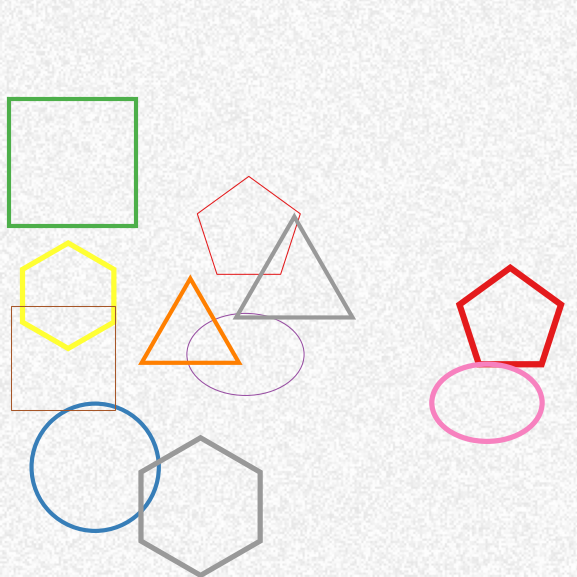[{"shape": "pentagon", "thickness": 3, "radius": 0.46, "center": [0.884, 0.443]}, {"shape": "pentagon", "thickness": 0.5, "radius": 0.47, "center": [0.431, 0.6]}, {"shape": "circle", "thickness": 2, "radius": 0.55, "center": [0.165, 0.19]}, {"shape": "square", "thickness": 2, "radius": 0.55, "center": [0.126, 0.718]}, {"shape": "oval", "thickness": 0.5, "radius": 0.51, "center": [0.425, 0.385]}, {"shape": "triangle", "thickness": 2, "radius": 0.49, "center": [0.33, 0.42]}, {"shape": "hexagon", "thickness": 2.5, "radius": 0.46, "center": [0.118, 0.487]}, {"shape": "square", "thickness": 0.5, "radius": 0.45, "center": [0.109, 0.379]}, {"shape": "oval", "thickness": 2.5, "radius": 0.48, "center": [0.843, 0.302]}, {"shape": "triangle", "thickness": 2, "radius": 0.58, "center": [0.51, 0.508]}, {"shape": "hexagon", "thickness": 2.5, "radius": 0.6, "center": [0.347, 0.122]}]